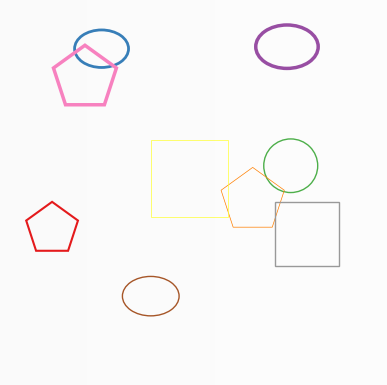[{"shape": "pentagon", "thickness": 1.5, "radius": 0.35, "center": [0.134, 0.405]}, {"shape": "oval", "thickness": 2, "radius": 0.35, "center": [0.262, 0.873]}, {"shape": "circle", "thickness": 1, "radius": 0.35, "center": [0.75, 0.57]}, {"shape": "oval", "thickness": 2.5, "radius": 0.4, "center": [0.741, 0.879]}, {"shape": "pentagon", "thickness": 0.5, "radius": 0.43, "center": [0.652, 0.479]}, {"shape": "square", "thickness": 0.5, "radius": 0.5, "center": [0.489, 0.536]}, {"shape": "oval", "thickness": 1, "radius": 0.37, "center": [0.389, 0.231]}, {"shape": "pentagon", "thickness": 2.5, "radius": 0.43, "center": [0.219, 0.797]}, {"shape": "square", "thickness": 1, "radius": 0.41, "center": [0.793, 0.392]}]